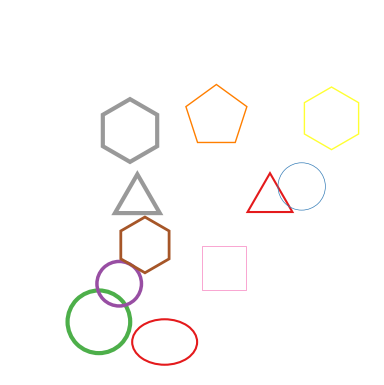[{"shape": "triangle", "thickness": 1.5, "radius": 0.34, "center": [0.701, 0.483]}, {"shape": "oval", "thickness": 1.5, "radius": 0.42, "center": [0.428, 0.112]}, {"shape": "circle", "thickness": 0.5, "radius": 0.31, "center": [0.784, 0.516]}, {"shape": "circle", "thickness": 3, "radius": 0.41, "center": [0.257, 0.164]}, {"shape": "circle", "thickness": 2.5, "radius": 0.29, "center": [0.31, 0.263]}, {"shape": "pentagon", "thickness": 1, "radius": 0.42, "center": [0.562, 0.697]}, {"shape": "hexagon", "thickness": 1, "radius": 0.41, "center": [0.861, 0.693]}, {"shape": "hexagon", "thickness": 2, "radius": 0.36, "center": [0.376, 0.364]}, {"shape": "square", "thickness": 0.5, "radius": 0.29, "center": [0.582, 0.303]}, {"shape": "hexagon", "thickness": 3, "radius": 0.41, "center": [0.338, 0.661]}, {"shape": "triangle", "thickness": 3, "radius": 0.34, "center": [0.357, 0.48]}]